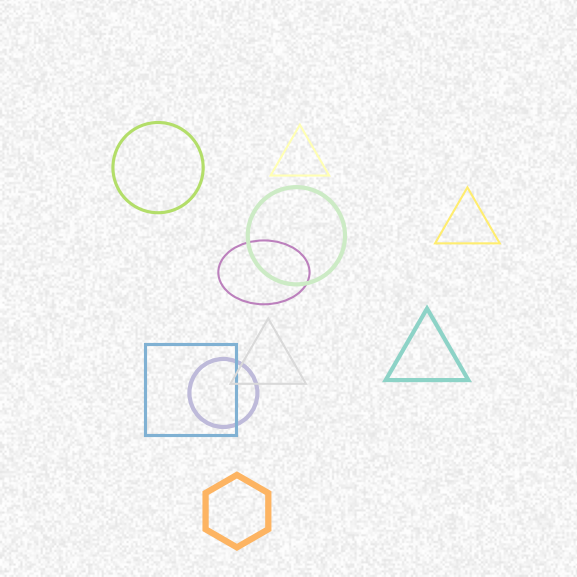[{"shape": "triangle", "thickness": 2, "radius": 0.41, "center": [0.739, 0.382]}, {"shape": "triangle", "thickness": 1, "radius": 0.29, "center": [0.519, 0.724]}, {"shape": "circle", "thickness": 2, "radius": 0.29, "center": [0.387, 0.319]}, {"shape": "square", "thickness": 1.5, "radius": 0.4, "center": [0.33, 0.325]}, {"shape": "hexagon", "thickness": 3, "radius": 0.31, "center": [0.41, 0.114]}, {"shape": "circle", "thickness": 1.5, "radius": 0.39, "center": [0.274, 0.709]}, {"shape": "triangle", "thickness": 1, "radius": 0.38, "center": [0.464, 0.372]}, {"shape": "oval", "thickness": 1, "radius": 0.39, "center": [0.457, 0.528]}, {"shape": "circle", "thickness": 2, "radius": 0.42, "center": [0.513, 0.591]}, {"shape": "triangle", "thickness": 1, "radius": 0.32, "center": [0.809, 0.61]}]